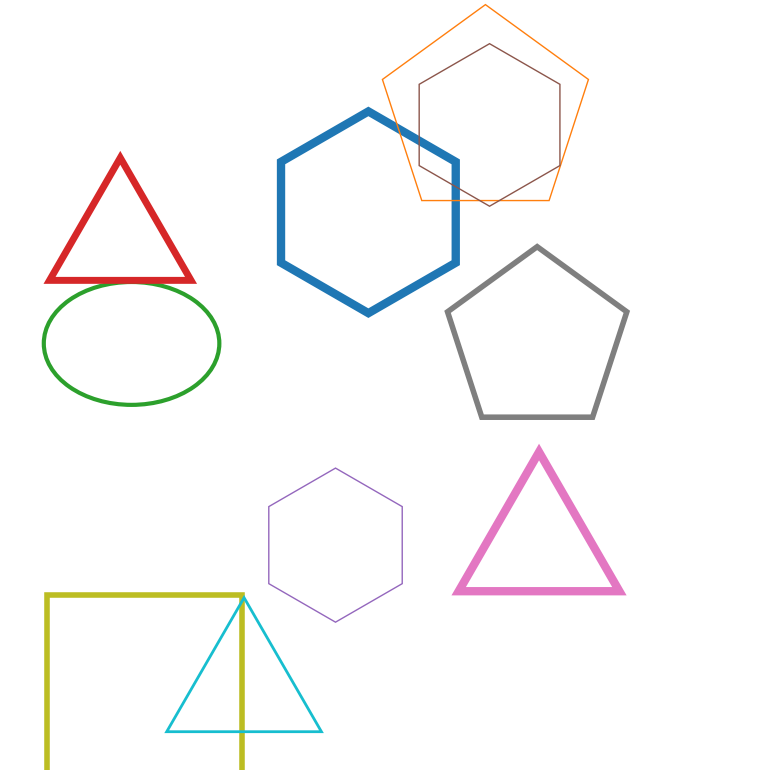[{"shape": "hexagon", "thickness": 3, "radius": 0.66, "center": [0.478, 0.724]}, {"shape": "pentagon", "thickness": 0.5, "radius": 0.7, "center": [0.63, 0.853]}, {"shape": "oval", "thickness": 1.5, "radius": 0.57, "center": [0.171, 0.554]}, {"shape": "triangle", "thickness": 2.5, "radius": 0.53, "center": [0.156, 0.689]}, {"shape": "hexagon", "thickness": 0.5, "radius": 0.5, "center": [0.436, 0.292]}, {"shape": "hexagon", "thickness": 0.5, "radius": 0.53, "center": [0.636, 0.838]}, {"shape": "triangle", "thickness": 3, "radius": 0.6, "center": [0.7, 0.292]}, {"shape": "pentagon", "thickness": 2, "radius": 0.61, "center": [0.698, 0.557]}, {"shape": "square", "thickness": 2, "radius": 0.64, "center": [0.188, 0.1]}, {"shape": "triangle", "thickness": 1, "radius": 0.58, "center": [0.317, 0.108]}]